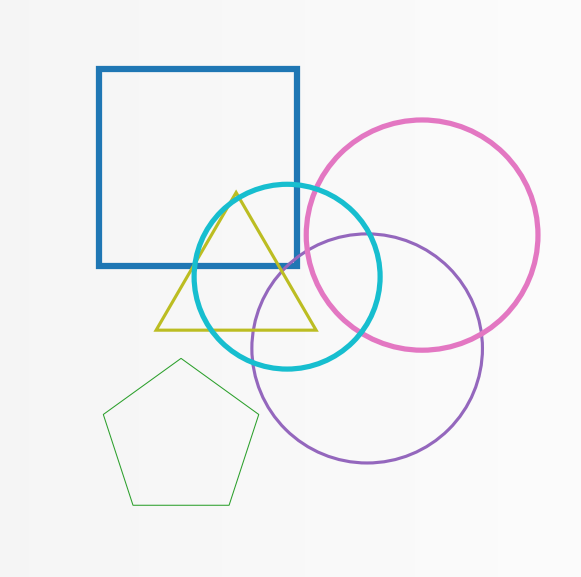[{"shape": "square", "thickness": 3, "radius": 0.85, "center": [0.34, 0.709]}, {"shape": "pentagon", "thickness": 0.5, "radius": 0.7, "center": [0.311, 0.238]}, {"shape": "circle", "thickness": 1.5, "radius": 0.99, "center": [0.632, 0.396]}, {"shape": "circle", "thickness": 2.5, "radius": 1.0, "center": [0.726, 0.592]}, {"shape": "triangle", "thickness": 1.5, "radius": 0.79, "center": [0.406, 0.507]}, {"shape": "circle", "thickness": 2.5, "radius": 0.8, "center": [0.494, 0.52]}]